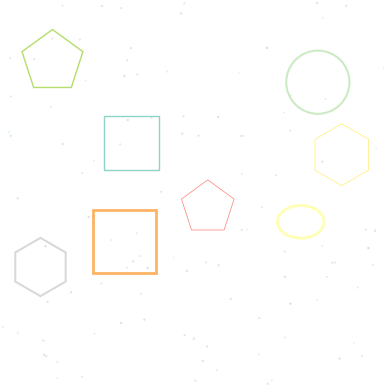[{"shape": "square", "thickness": 1, "radius": 0.35, "center": [0.341, 0.628]}, {"shape": "oval", "thickness": 2, "radius": 0.3, "center": [0.781, 0.424]}, {"shape": "pentagon", "thickness": 0.5, "radius": 0.36, "center": [0.54, 0.461]}, {"shape": "square", "thickness": 2, "radius": 0.41, "center": [0.324, 0.374]}, {"shape": "pentagon", "thickness": 1, "radius": 0.42, "center": [0.136, 0.84]}, {"shape": "hexagon", "thickness": 1.5, "radius": 0.38, "center": [0.105, 0.306]}, {"shape": "circle", "thickness": 1.5, "radius": 0.41, "center": [0.826, 0.786]}, {"shape": "hexagon", "thickness": 0.5, "radius": 0.4, "center": [0.888, 0.598]}]